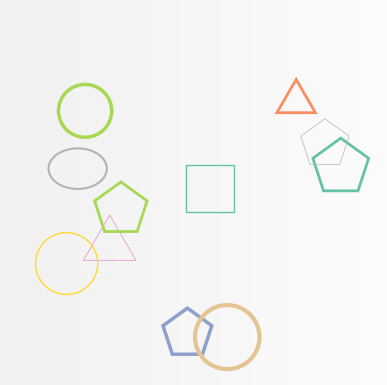[{"shape": "pentagon", "thickness": 2, "radius": 0.38, "center": [0.879, 0.566]}, {"shape": "square", "thickness": 1, "radius": 0.31, "center": [0.542, 0.51]}, {"shape": "triangle", "thickness": 2, "radius": 0.29, "center": [0.764, 0.736]}, {"shape": "pentagon", "thickness": 2.5, "radius": 0.33, "center": [0.484, 0.134]}, {"shape": "triangle", "thickness": 0.5, "radius": 0.39, "center": [0.283, 0.363]}, {"shape": "pentagon", "thickness": 2, "radius": 0.36, "center": [0.312, 0.456]}, {"shape": "circle", "thickness": 2.5, "radius": 0.34, "center": [0.22, 0.712]}, {"shape": "circle", "thickness": 1, "radius": 0.4, "center": [0.172, 0.316]}, {"shape": "circle", "thickness": 3, "radius": 0.42, "center": [0.586, 0.124]}, {"shape": "oval", "thickness": 1.5, "radius": 0.38, "center": [0.2, 0.562]}, {"shape": "pentagon", "thickness": 0.5, "radius": 0.33, "center": [0.838, 0.626]}]